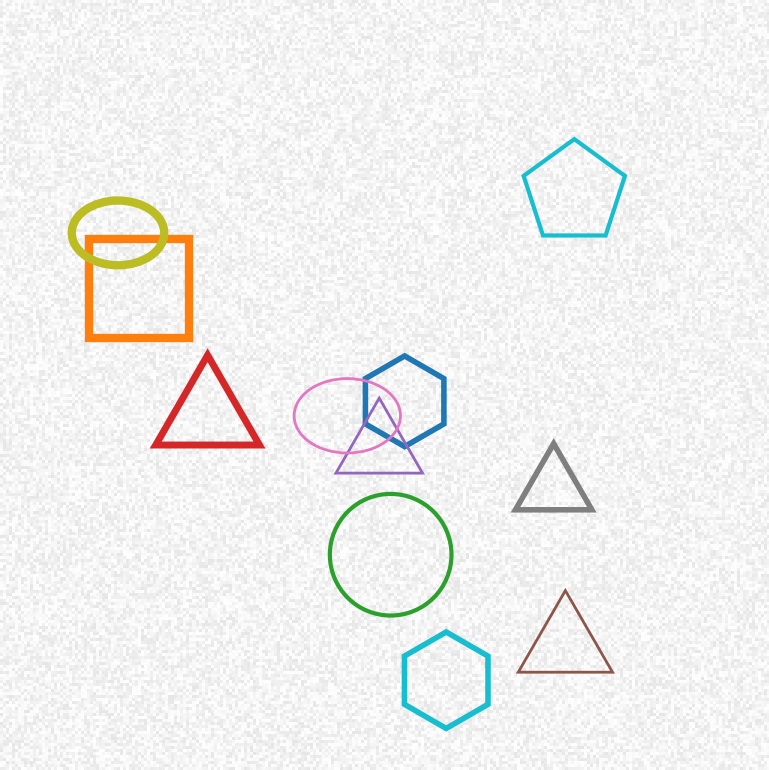[{"shape": "hexagon", "thickness": 2, "radius": 0.29, "center": [0.526, 0.479]}, {"shape": "square", "thickness": 3, "radius": 0.32, "center": [0.181, 0.625]}, {"shape": "circle", "thickness": 1.5, "radius": 0.39, "center": [0.507, 0.28]}, {"shape": "triangle", "thickness": 2.5, "radius": 0.39, "center": [0.27, 0.461]}, {"shape": "triangle", "thickness": 1, "radius": 0.32, "center": [0.493, 0.418]}, {"shape": "triangle", "thickness": 1, "radius": 0.35, "center": [0.734, 0.162]}, {"shape": "oval", "thickness": 1, "radius": 0.35, "center": [0.451, 0.46]}, {"shape": "triangle", "thickness": 2, "radius": 0.29, "center": [0.719, 0.367]}, {"shape": "oval", "thickness": 3, "radius": 0.3, "center": [0.153, 0.698]}, {"shape": "pentagon", "thickness": 1.5, "radius": 0.35, "center": [0.746, 0.75]}, {"shape": "hexagon", "thickness": 2, "radius": 0.31, "center": [0.579, 0.117]}]